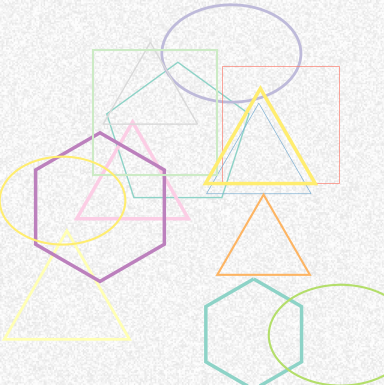[{"shape": "hexagon", "thickness": 2.5, "radius": 0.72, "center": [0.659, 0.132]}, {"shape": "pentagon", "thickness": 1, "radius": 0.97, "center": [0.462, 0.644]}, {"shape": "triangle", "thickness": 2, "radius": 0.94, "center": [0.174, 0.213]}, {"shape": "oval", "thickness": 2, "radius": 0.9, "center": [0.601, 0.861]}, {"shape": "square", "thickness": 0.5, "radius": 0.76, "center": [0.729, 0.677]}, {"shape": "triangle", "thickness": 0.5, "radius": 0.78, "center": [0.672, 0.575]}, {"shape": "triangle", "thickness": 1.5, "radius": 0.69, "center": [0.685, 0.356]}, {"shape": "oval", "thickness": 1.5, "radius": 0.94, "center": [0.885, 0.129]}, {"shape": "triangle", "thickness": 2.5, "radius": 0.84, "center": [0.344, 0.516]}, {"shape": "triangle", "thickness": 1, "radius": 0.71, "center": [0.391, 0.748]}, {"shape": "hexagon", "thickness": 2.5, "radius": 0.97, "center": [0.26, 0.462]}, {"shape": "square", "thickness": 1.5, "radius": 0.81, "center": [0.403, 0.708]}, {"shape": "oval", "thickness": 1.5, "radius": 0.82, "center": [0.162, 0.479]}, {"shape": "triangle", "thickness": 2.5, "radius": 0.82, "center": [0.676, 0.606]}]